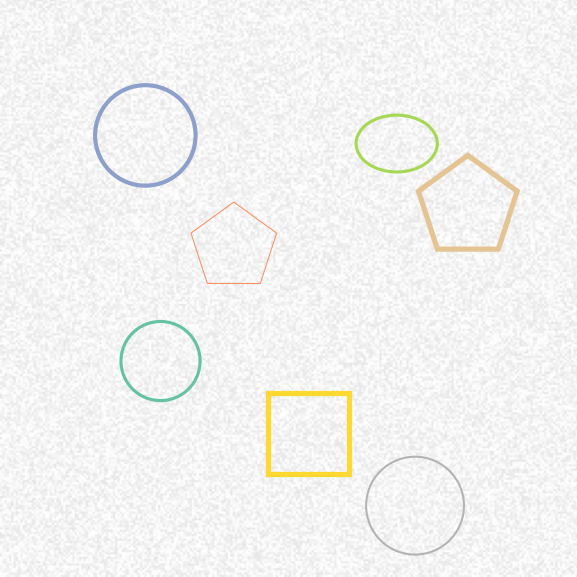[{"shape": "circle", "thickness": 1.5, "radius": 0.34, "center": [0.278, 0.374]}, {"shape": "pentagon", "thickness": 0.5, "radius": 0.39, "center": [0.405, 0.571]}, {"shape": "circle", "thickness": 2, "radius": 0.44, "center": [0.252, 0.765]}, {"shape": "oval", "thickness": 1.5, "radius": 0.35, "center": [0.687, 0.751]}, {"shape": "square", "thickness": 2.5, "radius": 0.35, "center": [0.535, 0.248]}, {"shape": "pentagon", "thickness": 2.5, "radius": 0.45, "center": [0.81, 0.64]}, {"shape": "circle", "thickness": 1, "radius": 0.42, "center": [0.719, 0.124]}]